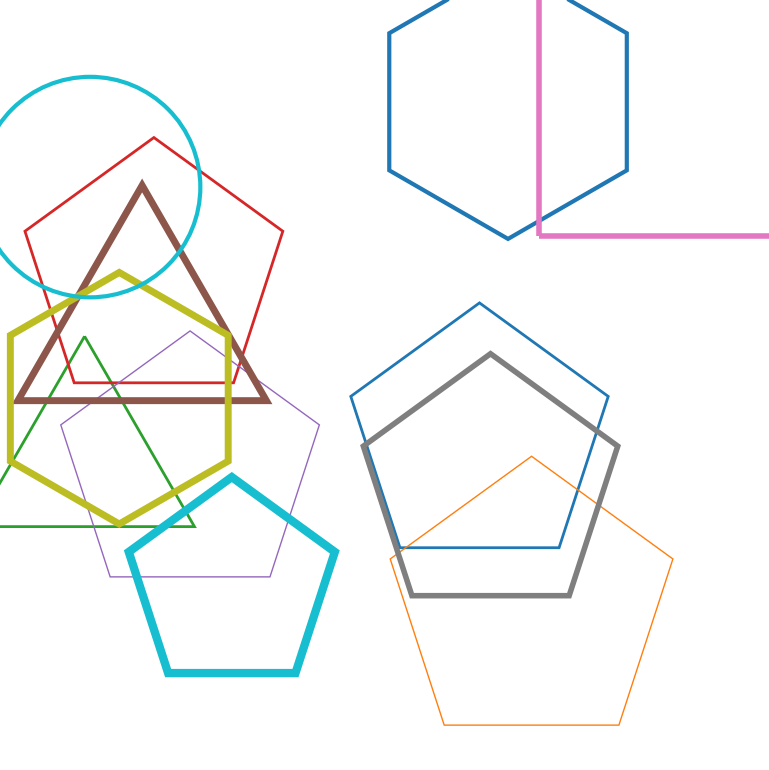[{"shape": "pentagon", "thickness": 1, "radius": 0.88, "center": [0.623, 0.431]}, {"shape": "hexagon", "thickness": 1.5, "radius": 0.89, "center": [0.66, 0.868]}, {"shape": "pentagon", "thickness": 0.5, "radius": 0.96, "center": [0.69, 0.214]}, {"shape": "triangle", "thickness": 1, "radius": 0.82, "center": [0.11, 0.398]}, {"shape": "pentagon", "thickness": 1, "radius": 0.88, "center": [0.2, 0.645]}, {"shape": "pentagon", "thickness": 0.5, "radius": 0.88, "center": [0.247, 0.394]}, {"shape": "triangle", "thickness": 2.5, "radius": 0.93, "center": [0.185, 0.573]}, {"shape": "square", "thickness": 2, "radius": 0.83, "center": [0.866, 0.86]}, {"shape": "pentagon", "thickness": 2, "radius": 0.87, "center": [0.637, 0.367]}, {"shape": "hexagon", "thickness": 2.5, "radius": 0.82, "center": [0.155, 0.483]}, {"shape": "circle", "thickness": 1.5, "radius": 0.72, "center": [0.117, 0.757]}, {"shape": "pentagon", "thickness": 3, "radius": 0.7, "center": [0.301, 0.24]}]